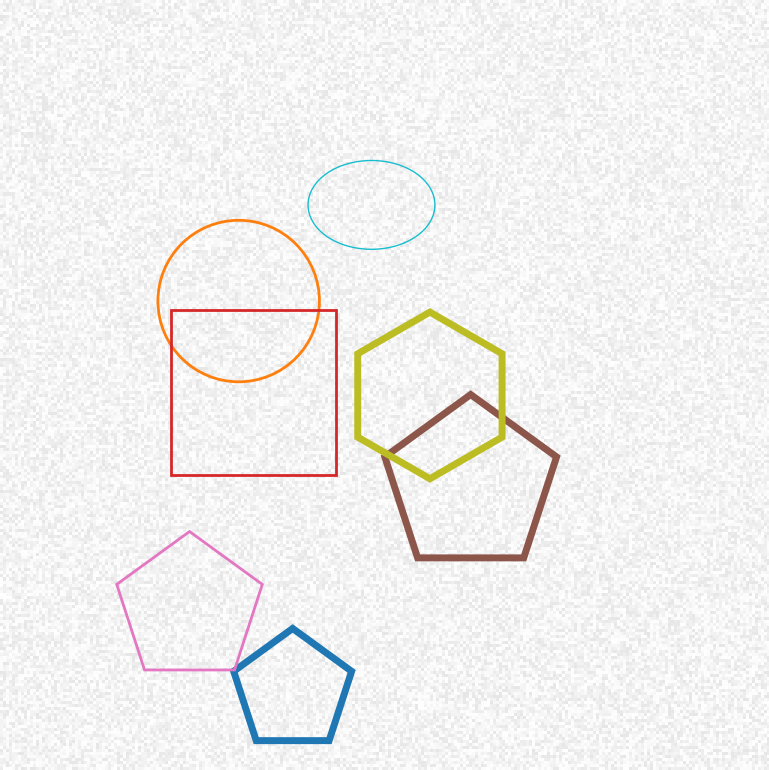[{"shape": "pentagon", "thickness": 2.5, "radius": 0.4, "center": [0.38, 0.103]}, {"shape": "circle", "thickness": 1, "radius": 0.52, "center": [0.31, 0.609]}, {"shape": "square", "thickness": 1, "radius": 0.54, "center": [0.33, 0.49]}, {"shape": "pentagon", "thickness": 2.5, "radius": 0.59, "center": [0.611, 0.37]}, {"shape": "pentagon", "thickness": 1, "radius": 0.5, "center": [0.246, 0.21]}, {"shape": "hexagon", "thickness": 2.5, "radius": 0.54, "center": [0.558, 0.486]}, {"shape": "oval", "thickness": 0.5, "radius": 0.41, "center": [0.482, 0.734]}]